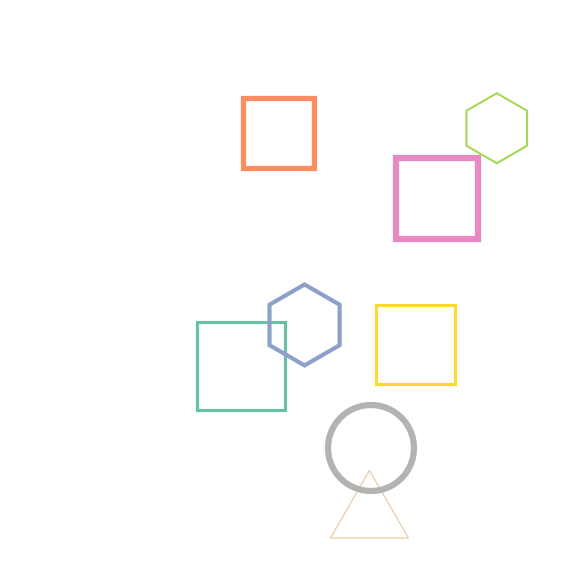[{"shape": "square", "thickness": 1.5, "radius": 0.38, "center": [0.418, 0.365]}, {"shape": "square", "thickness": 2.5, "radius": 0.31, "center": [0.482, 0.769]}, {"shape": "hexagon", "thickness": 2, "radius": 0.35, "center": [0.527, 0.436]}, {"shape": "square", "thickness": 3, "radius": 0.35, "center": [0.757, 0.655]}, {"shape": "hexagon", "thickness": 1, "radius": 0.3, "center": [0.86, 0.777]}, {"shape": "square", "thickness": 1.5, "radius": 0.34, "center": [0.719, 0.403]}, {"shape": "triangle", "thickness": 0.5, "radius": 0.39, "center": [0.64, 0.106]}, {"shape": "circle", "thickness": 3, "radius": 0.37, "center": [0.642, 0.223]}]